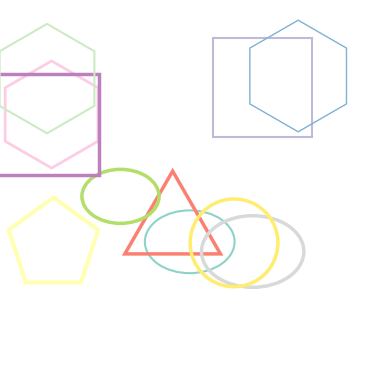[{"shape": "oval", "thickness": 1.5, "radius": 0.58, "center": [0.493, 0.372]}, {"shape": "pentagon", "thickness": 3, "radius": 0.61, "center": [0.139, 0.365]}, {"shape": "square", "thickness": 1.5, "radius": 0.64, "center": [0.681, 0.773]}, {"shape": "triangle", "thickness": 2.5, "radius": 0.72, "center": [0.448, 0.412]}, {"shape": "hexagon", "thickness": 1, "radius": 0.72, "center": [0.774, 0.803]}, {"shape": "oval", "thickness": 2.5, "radius": 0.5, "center": [0.313, 0.49]}, {"shape": "hexagon", "thickness": 2, "radius": 0.7, "center": [0.134, 0.703]}, {"shape": "oval", "thickness": 2.5, "radius": 0.66, "center": [0.656, 0.347]}, {"shape": "square", "thickness": 2.5, "radius": 0.66, "center": [0.125, 0.676]}, {"shape": "hexagon", "thickness": 1.5, "radius": 0.71, "center": [0.122, 0.796]}, {"shape": "circle", "thickness": 2.5, "radius": 0.57, "center": [0.608, 0.369]}]